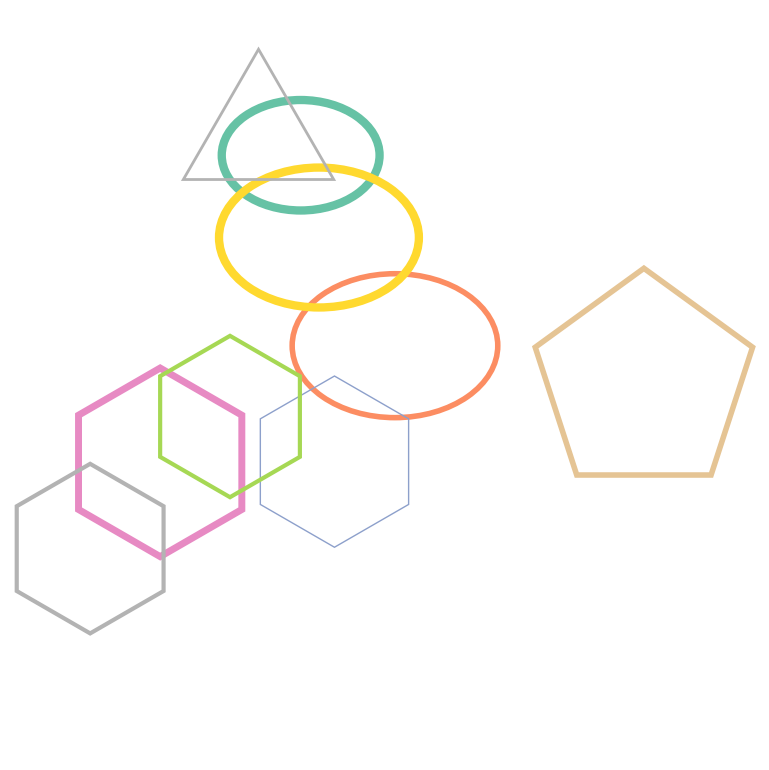[{"shape": "oval", "thickness": 3, "radius": 0.51, "center": [0.39, 0.798]}, {"shape": "oval", "thickness": 2, "radius": 0.67, "center": [0.513, 0.551]}, {"shape": "hexagon", "thickness": 0.5, "radius": 0.56, "center": [0.434, 0.4]}, {"shape": "hexagon", "thickness": 2.5, "radius": 0.61, "center": [0.208, 0.4]}, {"shape": "hexagon", "thickness": 1.5, "radius": 0.52, "center": [0.299, 0.459]}, {"shape": "oval", "thickness": 3, "radius": 0.65, "center": [0.414, 0.692]}, {"shape": "pentagon", "thickness": 2, "radius": 0.74, "center": [0.836, 0.503]}, {"shape": "hexagon", "thickness": 1.5, "radius": 0.55, "center": [0.117, 0.288]}, {"shape": "triangle", "thickness": 1, "radius": 0.56, "center": [0.336, 0.823]}]